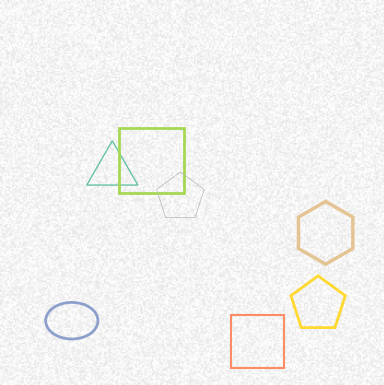[{"shape": "triangle", "thickness": 1, "radius": 0.38, "center": [0.292, 0.558]}, {"shape": "square", "thickness": 1.5, "radius": 0.35, "center": [0.668, 0.112]}, {"shape": "oval", "thickness": 2, "radius": 0.34, "center": [0.187, 0.167]}, {"shape": "square", "thickness": 2, "radius": 0.42, "center": [0.393, 0.583]}, {"shape": "pentagon", "thickness": 2, "radius": 0.37, "center": [0.826, 0.209]}, {"shape": "hexagon", "thickness": 2.5, "radius": 0.41, "center": [0.846, 0.395]}, {"shape": "pentagon", "thickness": 0.5, "radius": 0.33, "center": [0.469, 0.488]}]